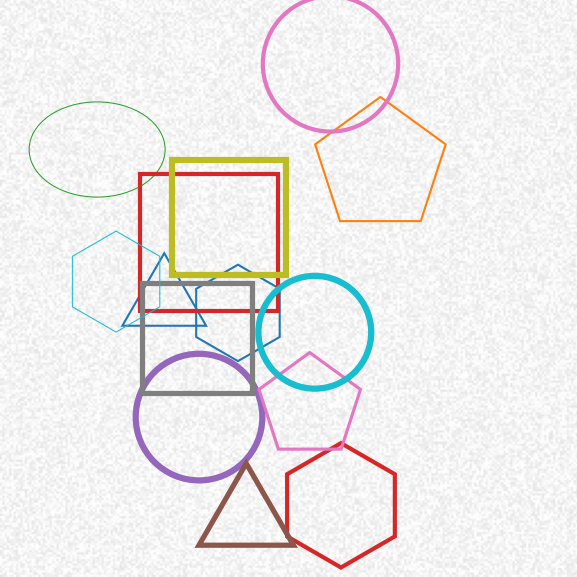[{"shape": "hexagon", "thickness": 1, "radius": 0.42, "center": [0.412, 0.457]}, {"shape": "triangle", "thickness": 1, "radius": 0.42, "center": [0.284, 0.477]}, {"shape": "pentagon", "thickness": 1, "radius": 0.59, "center": [0.659, 0.712]}, {"shape": "oval", "thickness": 0.5, "radius": 0.59, "center": [0.168, 0.74]}, {"shape": "hexagon", "thickness": 2, "radius": 0.54, "center": [0.59, 0.124]}, {"shape": "square", "thickness": 2, "radius": 0.6, "center": [0.362, 0.579]}, {"shape": "circle", "thickness": 3, "radius": 0.55, "center": [0.345, 0.277]}, {"shape": "triangle", "thickness": 2.5, "radius": 0.47, "center": [0.426, 0.102]}, {"shape": "pentagon", "thickness": 1.5, "radius": 0.46, "center": [0.536, 0.296]}, {"shape": "circle", "thickness": 2, "radius": 0.59, "center": [0.572, 0.889]}, {"shape": "square", "thickness": 2.5, "radius": 0.48, "center": [0.342, 0.414]}, {"shape": "square", "thickness": 3, "radius": 0.5, "center": [0.397, 0.623]}, {"shape": "hexagon", "thickness": 0.5, "radius": 0.44, "center": [0.201, 0.512]}, {"shape": "circle", "thickness": 3, "radius": 0.49, "center": [0.545, 0.424]}]